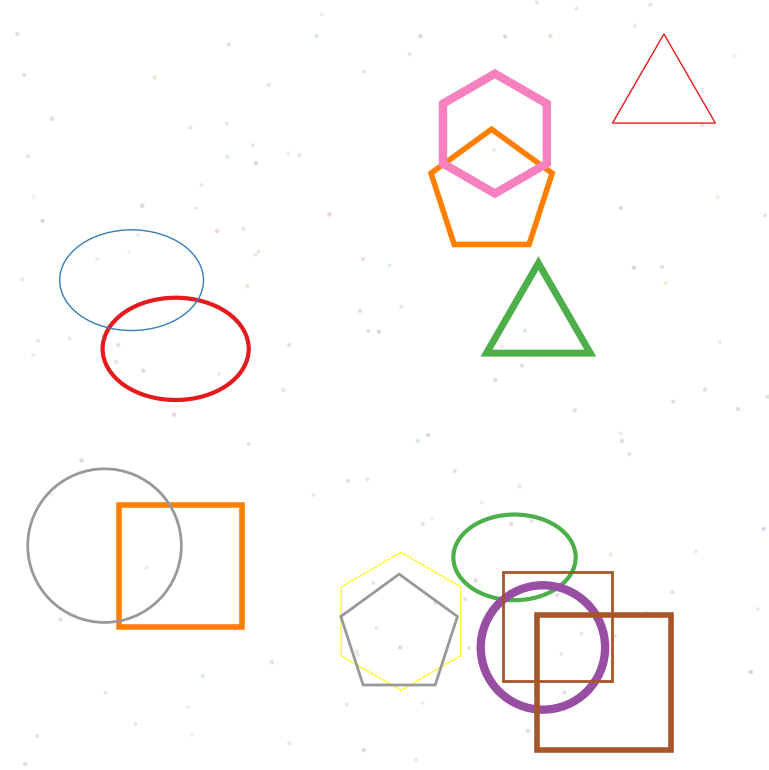[{"shape": "triangle", "thickness": 0.5, "radius": 0.39, "center": [0.862, 0.879]}, {"shape": "oval", "thickness": 1.5, "radius": 0.47, "center": [0.228, 0.547]}, {"shape": "oval", "thickness": 0.5, "radius": 0.47, "center": [0.171, 0.636]}, {"shape": "triangle", "thickness": 2.5, "radius": 0.39, "center": [0.699, 0.58]}, {"shape": "oval", "thickness": 1.5, "radius": 0.4, "center": [0.668, 0.276]}, {"shape": "circle", "thickness": 3, "radius": 0.4, "center": [0.705, 0.159]}, {"shape": "square", "thickness": 2, "radius": 0.4, "center": [0.234, 0.265]}, {"shape": "pentagon", "thickness": 2, "radius": 0.41, "center": [0.638, 0.749]}, {"shape": "hexagon", "thickness": 0.5, "radius": 0.45, "center": [0.521, 0.193]}, {"shape": "square", "thickness": 2, "radius": 0.44, "center": [0.784, 0.114]}, {"shape": "square", "thickness": 1, "radius": 0.35, "center": [0.724, 0.186]}, {"shape": "hexagon", "thickness": 3, "radius": 0.39, "center": [0.643, 0.827]}, {"shape": "circle", "thickness": 1, "radius": 0.5, "center": [0.136, 0.291]}, {"shape": "pentagon", "thickness": 1, "radius": 0.4, "center": [0.518, 0.175]}]